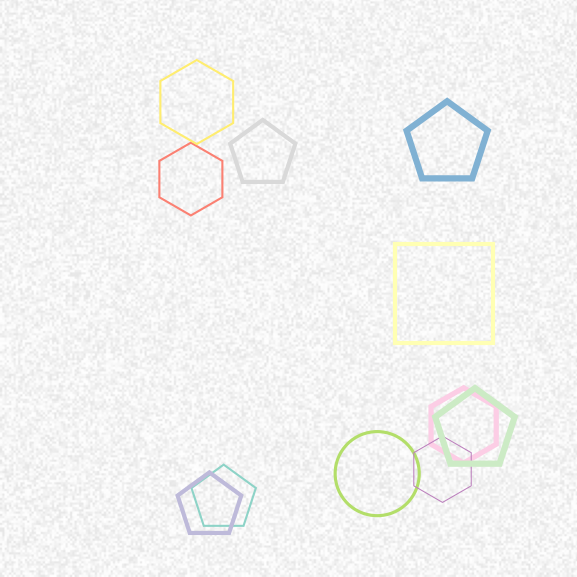[{"shape": "pentagon", "thickness": 1, "radius": 0.29, "center": [0.387, 0.136]}, {"shape": "square", "thickness": 2, "radius": 0.43, "center": [0.769, 0.491]}, {"shape": "pentagon", "thickness": 2, "radius": 0.29, "center": [0.363, 0.123]}, {"shape": "hexagon", "thickness": 1, "radius": 0.31, "center": [0.331, 0.689]}, {"shape": "pentagon", "thickness": 3, "radius": 0.37, "center": [0.774, 0.75]}, {"shape": "circle", "thickness": 1.5, "radius": 0.36, "center": [0.653, 0.179]}, {"shape": "hexagon", "thickness": 2.5, "radius": 0.33, "center": [0.803, 0.262]}, {"shape": "pentagon", "thickness": 2, "radius": 0.3, "center": [0.455, 0.732]}, {"shape": "hexagon", "thickness": 0.5, "radius": 0.29, "center": [0.766, 0.187]}, {"shape": "pentagon", "thickness": 3, "radius": 0.36, "center": [0.822, 0.255]}, {"shape": "hexagon", "thickness": 1, "radius": 0.36, "center": [0.341, 0.822]}]